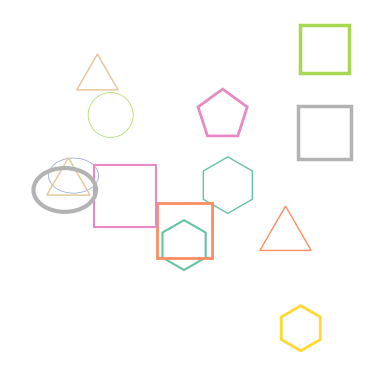[{"shape": "hexagon", "thickness": 1, "radius": 0.37, "center": [0.592, 0.519]}, {"shape": "hexagon", "thickness": 1.5, "radius": 0.32, "center": [0.478, 0.363]}, {"shape": "triangle", "thickness": 1, "radius": 0.38, "center": [0.742, 0.388]}, {"shape": "square", "thickness": 2, "radius": 0.35, "center": [0.479, 0.401]}, {"shape": "oval", "thickness": 0.5, "radius": 0.33, "center": [0.191, 0.544]}, {"shape": "pentagon", "thickness": 2, "radius": 0.34, "center": [0.578, 0.701]}, {"shape": "square", "thickness": 1.5, "radius": 0.4, "center": [0.325, 0.491]}, {"shape": "square", "thickness": 2.5, "radius": 0.32, "center": [0.843, 0.873]}, {"shape": "circle", "thickness": 0.5, "radius": 0.29, "center": [0.287, 0.701]}, {"shape": "hexagon", "thickness": 2, "radius": 0.29, "center": [0.781, 0.147]}, {"shape": "triangle", "thickness": 1, "radius": 0.31, "center": [0.253, 0.797]}, {"shape": "triangle", "thickness": 1, "radius": 0.32, "center": [0.178, 0.526]}, {"shape": "oval", "thickness": 3, "radius": 0.41, "center": [0.168, 0.507]}, {"shape": "square", "thickness": 2.5, "radius": 0.35, "center": [0.843, 0.656]}]